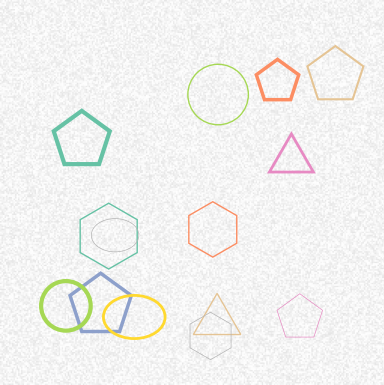[{"shape": "pentagon", "thickness": 3, "radius": 0.38, "center": [0.212, 0.636]}, {"shape": "hexagon", "thickness": 1, "radius": 0.43, "center": [0.282, 0.387]}, {"shape": "pentagon", "thickness": 2.5, "radius": 0.29, "center": [0.721, 0.788]}, {"shape": "hexagon", "thickness": 1, "radius": 0.36, "center": [0.553, 0.404]}, {"shape": "pentagon", "thickness": 2.5, "radius": 0.42, "center": [0.261, 0.207]}, {"shape": "triangle", "thickness": 2, "radius": 0.33, "center": [0.757, 0.586]}, {"shape": "pentagon", "thickness": 0.5, "radius": 0.31, "center": [0.779, 0.175]}, {"shape": "circle", "thickness": 1, "radius": 0.39, "center": [0.567, 0.754]}, {"shape": "circle", "thickness": 3, "radius": 0.32, "center": [0.171, 0.206]}, {"shape": "oval", "thickness": 2, "radius": 0.4, "center": [0.349, 0.177]}, {"shape": "pentagon", "thickness": 1.5, "radius": 0.38, "center": [0.871, 0.804]}, {"shape": "triangle", "thickness": 1, "radius": 0.36, "center": [0.564, 0.167]}, {"shape": "hexagon", "thickness": 0.5, "radius": 0.31, "center": [0.547, 0.127]}, {"shape": "oval", "thickness": 0.5, "radius": 0.31, "center": [0.299, 0.389]}]